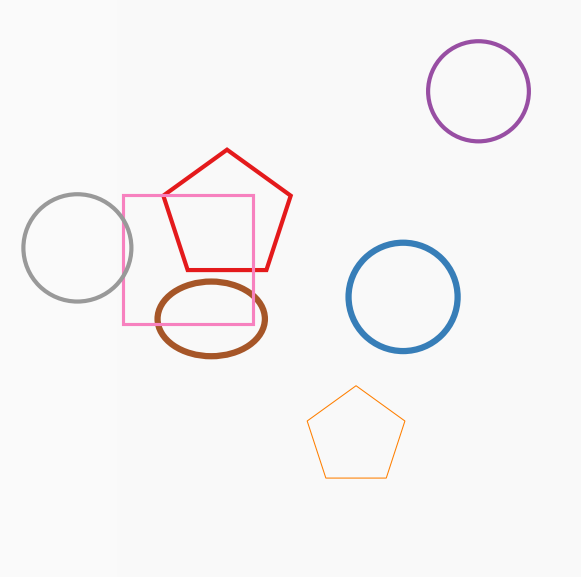[{"shape": "pentagon", "thickness": 2, "radius": 0.58, "center": [0.391, 0.625]}, {"shape": "circle", "thickness": 3, "radius": 0.47, "center": [0.693, 0.485]}, {"shape": "circle", "thickness": 2, "radius": 0.43, "center": [0.823, 0.841]}, {"shape": "pentagon", "thickness": 0.5, "radius": 0.44, "center": [0.613, 0.243]}, {"shape": "oval", "thickness": 3, "radius": 0.46, "center": [0.363, 0.447]}, {"shape": "square", "thickness": 1.5, "radius": 0.56, "center": [0.323, 0.549]}, {"shape": "circle", "thickness": 2, "radius": 0.46, "center": [0.133, 0.57]}]